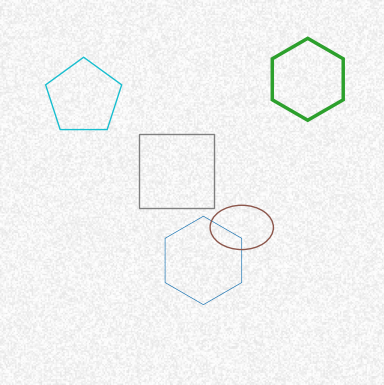[{"shape": "hexagon", "thickness": 0.5, "radius": 0.57, "center": [0.528, 0.324]}, {"shape": "hexagon", "thickness": 2.5, "radius": 0.53, "center": [0.799, 0.794]}, {"shape": "oval", "thickness": 1, "radius": 0.41, "center": [0.628, 0.409]}, {"shape": "square", "thickness": 1, "radius": 0.48, "center": [0.458, 0.555]}, {"shape": "pentagon", "thickness": 1, "radius": 0.52, "center": [0.217, 0.747]}]